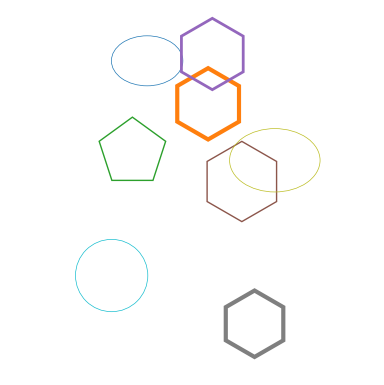[{"shape": "oval", "thickness": 0.5, "radius": 0.46, "center": [0.382, 0.842]}, {"shape": "hexagon", "thickness": 3, "radius": 0.46, "center": [0.541, 0.73]}, {"shape": "pentagon", "thickness": 1, "radius": 0.45, "center": [0.344, 0.605]}, {"shape": "hexagon", "thickness": 2, "radius": 0.46, "center": [0.551, 0.86]}, {"shape": "hexagon", "thickness": 1, "radius": 0.52, "center": [0.628, 0.529]}, {"shape": "hexagon", "thickness": 3, "radius": 0.43, "center": [0.661, 0.159]}, {"shape": "oval", "thickness": 0.5, "radius": 0.59, "center": [0.714, 0.584]}, {"shape": "circle", "thickness": 0.5, "radius": 0.47, "center": [0.29, 0.284]}]